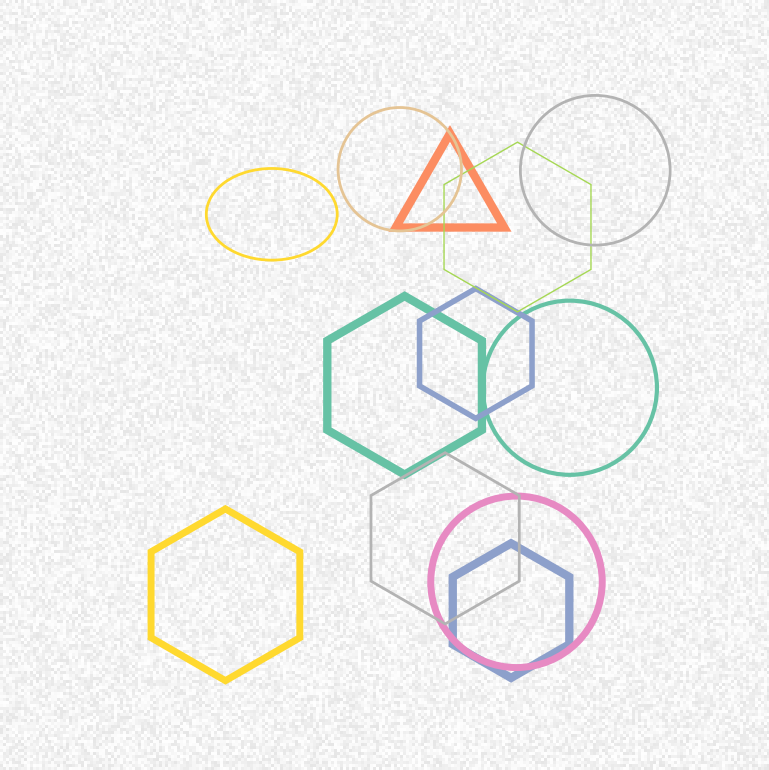[{"shape": "hexagon", "thickness": 3, "radius": 0.58, "center": [0.525, 0.5]}, {"shape": "circle", "thickness": 1.5, "radius": 0.57, "center": [0.74, 0.496]}, {"shape": "triangle", "thickness": 3, "radius": 0.41, "center": [0.584, 0.745]}, {"shape": "hexagon", "thickness": 2, "radius": 0.42, "center": [0.618, 0.541]}, {"shape": "hexagon", "thickness": 3, "radius": 0.44, "center": [0.664, 0.207]}, {"shape": "circle", "thickness": 2.5, "radius": 0.56, "center": [0.671, 0.244]}, {"shape": "hexagon", "thickness": 0.5, "radius": 0.55, "center": [0.672, 0.705]}, {"shape": "oval", "thickness": 1, "radius": 0.43, "center": [0.353, 0.722]}, {"shape": "hexagon", "thickness": 2.5, "radius": 0.56, "center": [0.293, 0.228]}, {"shape": "circle", "thickness": 1, "radius": 0.4, "center": [0.519, 0.78]}, {"shape": "hexagon", "thickness": 1, "radius": 0.56, "center": [0.578, 0.301]}, {"shape": "circle", "thickness": 1, "radius": 0.49, "center": [0.773, 0.779]}]